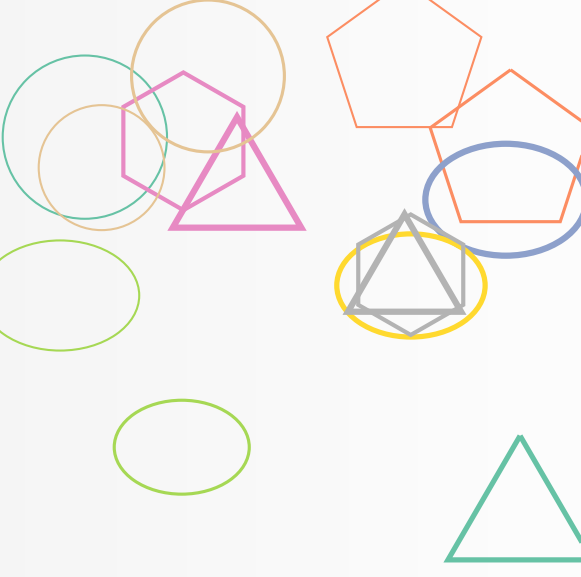[{"shape": "triangle", "thickness": 2.5, "radius": 0.72, "center": [0.895, 0.101]}, {"shape": "circle", "thickness": 1, "radius": 0.71, "center": [0.146, 0.762]}, {"shape": "pentagon", "thickness": 1.5, "radius": 0.73, "center": [0.878, 0.733]}, {"shape": "pentagon", "thickness": 1, "radius": 0.7, "center": [0.696, 0.892]}, {"shape": "oval", "thickness": 3, "radius": 0.69, "center": [0.87, 0.653]}, {"shape": "triangle", "thickness": 3, "radius": 0.64, "center": [0.408, 0.669]}, {"shape": "hexagon", "thickness": 2, "radius": 0.6, "center": [0.315, 0.754]}, {"shape": "oval", "thickness": 1, "radius": 0.68, "center": [0.103, 0.487]}, {"shape": "oval", "thickness": 1.5, "radius": 0.58, "center": [0.313, 0.225]}, {"shape": "oval", "thickness": 2.5, "radius": 0.64, "center": [0.707, 0.505]}, {"shape": "circle", "thickness": 1.5, "radius": 0.66, "center": [0.358, 0.868]}, {"shape": "circle", "thickness": 1, "radius": 0.54, "center": [0.175, 0.709]}, {"shape": "hexagon", "thickness": 2, "radius": 0.52, "center": [0.707, 0.523]}, {"shape": "triangle", "thickness": 3, "radius": 0.56, "center": [0.696, 0.516]}]